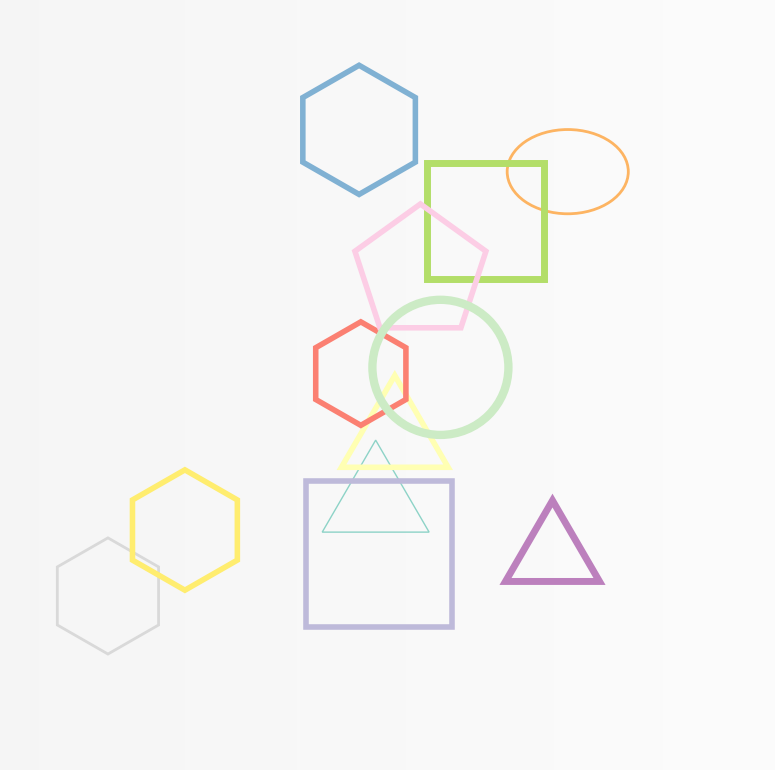[{"shape": "triangle", "thickness": 0.5, "radius": 0.4, "center": [0.485, 0.349]}, {"shape": "triangle", "thickness": 2, "radius": 0.4, "center": [0.509, 0.433]}, {"shape": "square", "thickness": 2, "radius": 0.47, "center": [0.489, 0.28]}, {"shape": "hexagon", "thickness": 2, "radius": 0.34, "center": [0.466, 0.515]}, {"shape": "hexagon", "thickness": 2, "radius": 0.42, "center": [0.463, 0.831]}, {"shape": "oval", "thickness": 1, "radius": 0.39, "center": [0.733, 0.777]}, {"shape": "square", "thickness": 2.5, "radius": 0.38, "center": [0.627, 0.713]}, {"shape": "pentagon", "thickness": 2, "radius": 0.44, "center": [0.542, 0.646]}, {"shape": "hexagon", "thickness": 1, "radius": 0.38, "center": [0.139, 0.226]}, {"shape": "triangle", "thickness": 2.5, "radius": 0.35, "center": [0.713, 0.28]}, {"shape": "circle", "thickness": 3, "radius": 0.44, "center": [0.568, 0.523]}, {"shape": "hexagon", "thickness": 2, "radius": 0.39, "center": [0.239, 0.312]}]